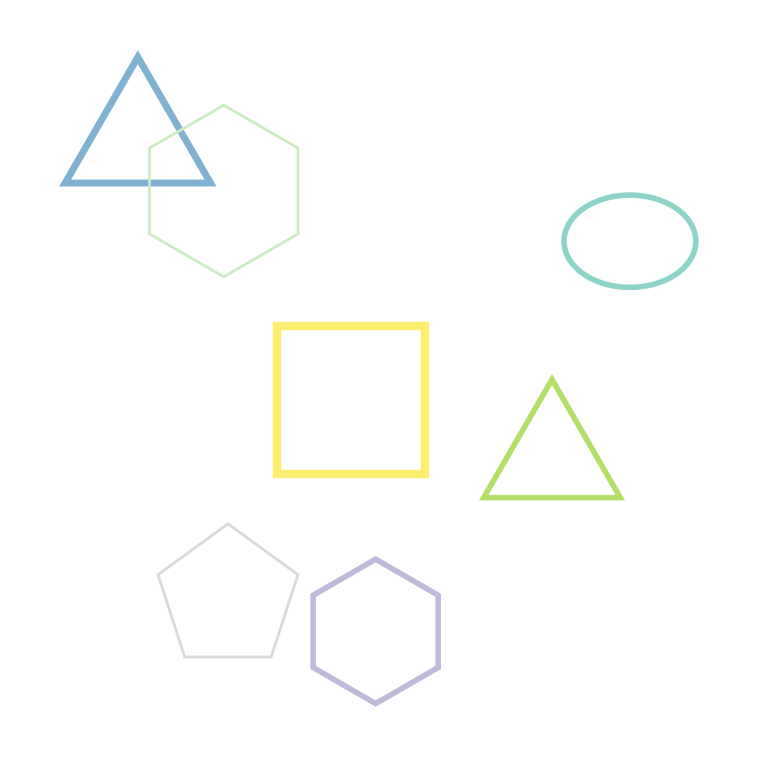[{"shape": "oval", "thickness": 2, "radius": 0.43, "center": [0.818, 0.687]}, {"shape": "hexagon", "thickness": 2, "radius": 0.47, "center": [0.488, 0.18]}, {"shape": "triangle", "thickness": 2.5, "radius": 0.55, "center": [0.179, 0.817]}, {"shape": "triangle", "thickness": 2, "radius": 0.51, "center": [0.717, 0.405]}, {"shape": "pentagon", "thickness": 1, "radius": 0.48, "center": [0.296, 0.224]}, {"shape": "hexagon", "thickness": 1, "radius": 0.56, "center": [0.291, 0.752]}, {"shape": "square", "thickness": 3, "radius": 0.48, "center": [0.455, 0.481]}]